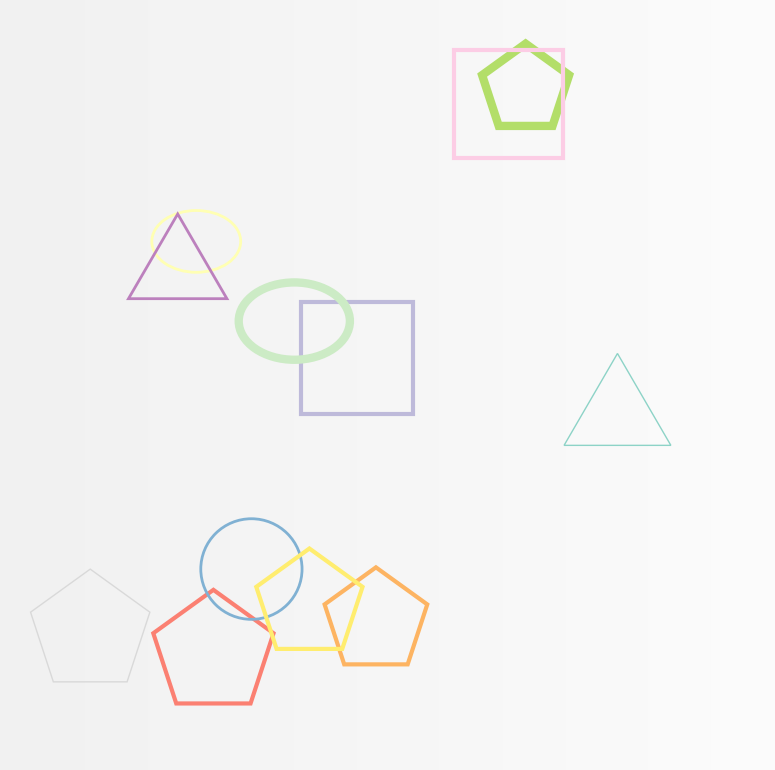[{"shape": "triangle", "thickness": 0.5, "radius": 0.4, "center": [0.797, 0.461]}, {"shape": "oval", "thickness": 1, "radius": 0.29, "center": [0.253, 0.686]}, {"shape": "square", "thickness": 1.5, "radius": 0.36, "center": [0.46, 0.535]}, {"shape": "pentagon", "thickness": 1.5, "radius": 0.41, "center": [0.275, 0.152]}, {"shape": "circle", "thickness": 1, "radius": 0.33, "center": [0.324, 0.261]}, {"shape": "pentagon", "thickness": 1.5, "radius": 0.35, "center": [0.485, 0.194]}, {"shape": "pentagon", "thickness": 3, "radius": 0.3, "center": [0.678, 0.884]}, {"shape": "square", "thickness": 1.5, "radius": 0.35, "center": [0.656, 0.865]}, {"shape": "pentagon", "thickness": 0.5, "radius": 0.4, "center": [0.116, 0.18]}, {"shape": "triangle", "thickness": 1, "radius": 0.37, "center": [0.229, 0.649]}, {"shape": "oval", "thickness": 3, "radius": 0.36, "center": [0.38, 0.583]}, {"shape": "pentagon", "thickness": 1.5, "radius": 0.36, "center": [0.399, 0.216]}]